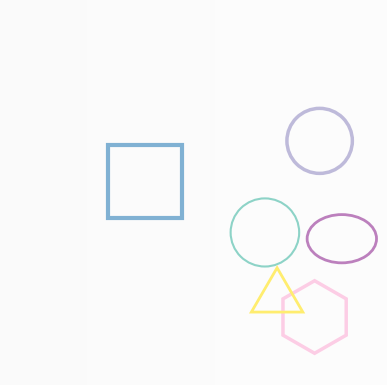[{"shape": "circle", "thickness": 1.5, "radius": 0.44, "center": [0.684, 0.396]}, {"shape": "circle", "thickness": 2.5, "radius": 0.42, "center": [0.825, 0.634]}, {"shape": "square", "thickness": 3, "radius": 0.47, "center": [0.375, 0.528]}, {"shape": "hexagon", "thickness": 2.5, "radius": 0.47, "center": [0.812, 0.177]}, {"shape": "oval", "thickness": 2, "radius": 0.45, "center": [0.882, 0.38]}, {"shape": "triangle", "thickness": 2, "radius": 0.38, "center": [0.715, 0.228]}]